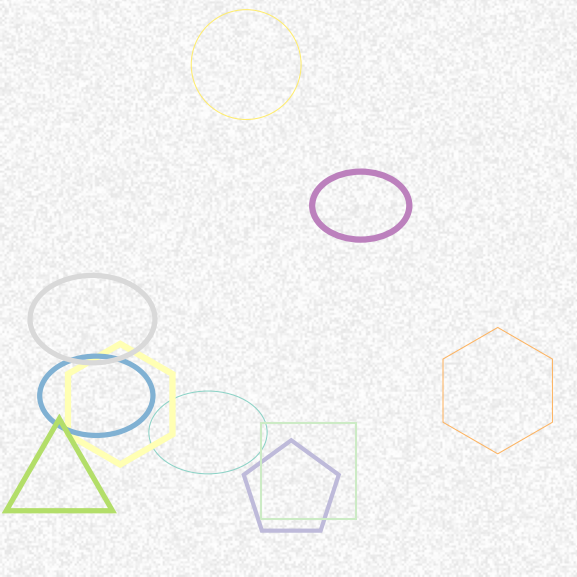[{"shape": "oval", "thickness": 0.5, "radius": 0.51, "center": [0.36, 0.25]}, {"shape": "hexagon", "thickness": 3, "radius": 0.52, "center": [0.208, 0.299]}, {"shape": "pentagon", "thickness": 2, "radius": 0.43, "center": [0.504, 0.15]}, {"shape": "oval", "thickness": 2.5, "radius": 0.49, "center": [0.167, 0.314]}, {"shape": "hexagon", "thickness": 0.5, "radius": 0.55, "center": [0.862, 0.323]}, {"shape": "triangle", "thickness": 2.5, "radius": 0.53, "center": [0.103, 0.168]}, {"shape": "oval", "thickness": 2.5, "radius": 0.54, "center": [0.16, 0.447]}, {"shape": "oval", "thickness": 3, "radius": 0.42, "center": [0.625, 0.643]}, {"shape": "square", "thickness": 1, "radius": 0.41, "center": [0.534, 0.183]}, {"shape": "circle", "thickness": 0.5, "radius": 0.48, "center": [0.426, 0.887]}]